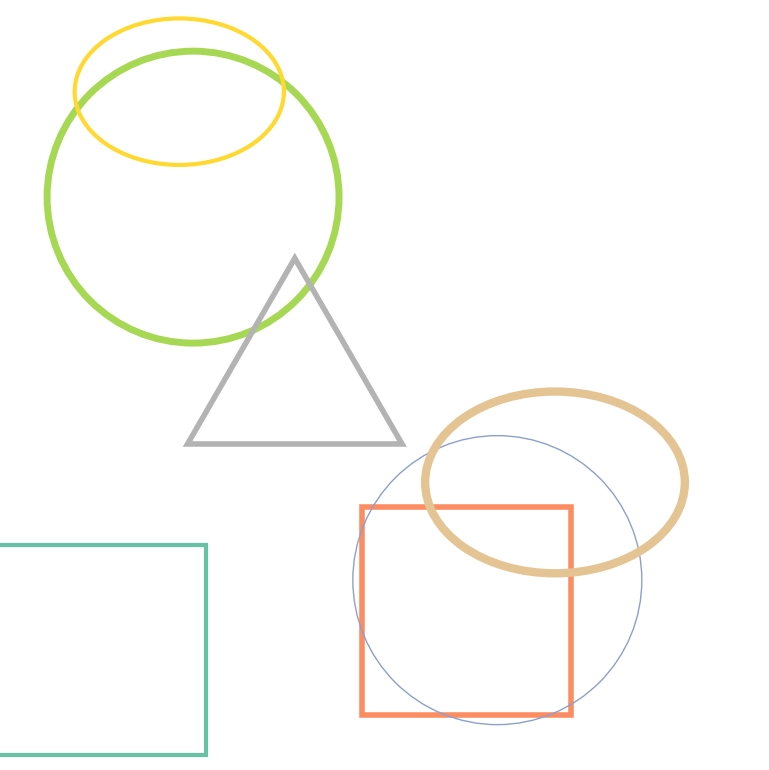[{"shape": "square", "thickness": 1.5, "radius": 0.68, "center": [0.131, 0.156]}, {"shape": "square", "thickness": 2, "radius": 0.68, "center": [0.606, 0.207]}, {"shape": "circle", "thickness": 0.5, "radius": 0.94, "center": [0.646, 0.247]}, {"shape": "circle", "thickness": 2.5, "radius": 0.95, "center": [0.251, 0.744]}, {"shape": "oval", "thickness": 1.5, "radius": 0.68, "center": [0.233, 0.881]}, {"shape": "oval", "thickness": 3, "radius": 0.84, "center": [0.721, 0.373]}, {"shape": "triangle", "thickness": 2, "radius": 0.8, "center": [0.383, 0.504]}]